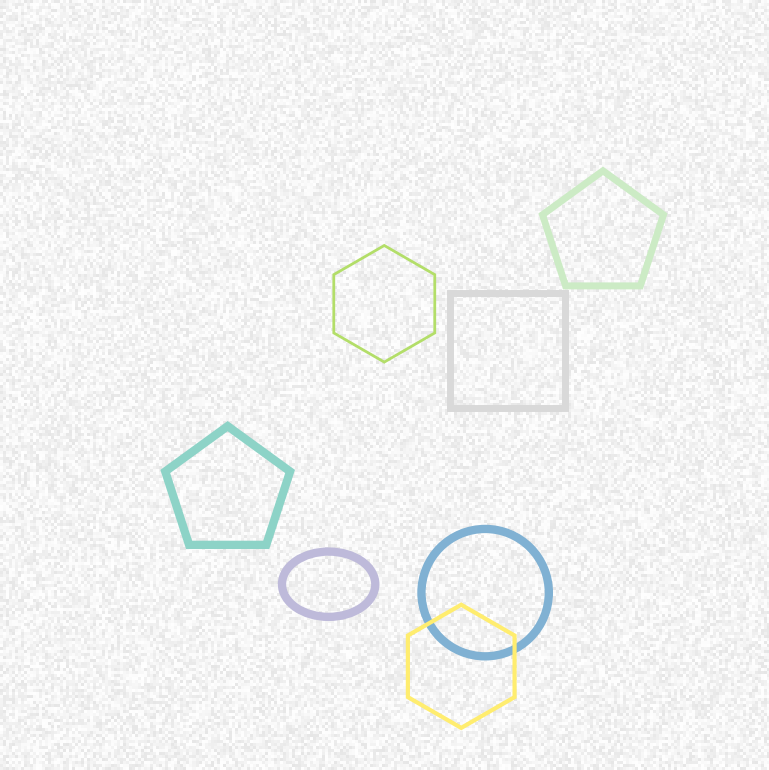[{"shape": "pentagon", "thickness": 3, "radius": 0.43, "center": [0.296, 0.361]}, {"shape": "oval", "thickness": 3, "radius": 0.3, "center": [0.427, 0.241]}, {"shape": "circle", "thickness": 3, "radius": 0.41, "center": [0.63, 0.23]}, {"shape": "hexagon", "thickness": 1, "radius": 0.38, "center": [0.499, 0.605]}, {"shape": "square", "thickness": 2.5, "radius": 0.37, "center": [0.659, 0.544]}, {"shape": "pentagon", "thickness": 2.5, "radius": 0.41, "center": [0.783, 0.696]}, {"shape": "hexagon", "thickness": 1.5, "radius": 0.4, "center": [0.599, 0.135]}]